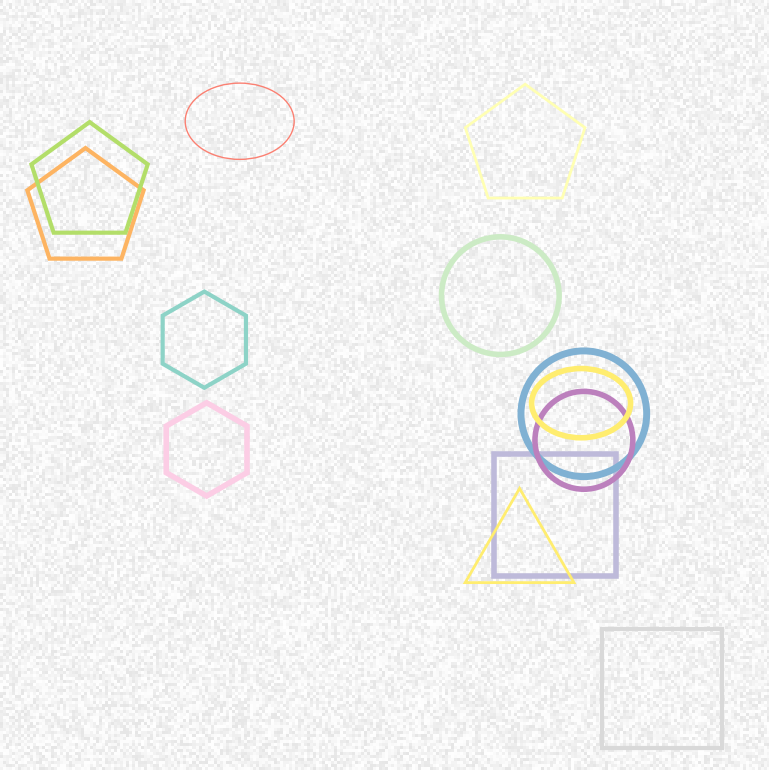[{"shape": "hexagon", "thickness": 1.5, "radius": 0.31, "center": [0.265, 0.559]}, {"shape": "pentagon", "thickness": 1, "radius": 0.41, "center": [0.682, 0.809]}, {"shape": "square", "thickness": 2, "radius": 0.4, "center": [0.721, 0.332]}, {"shape": "oval", "thickness": 0.5, "radius": 0.35, "center": [0.311, 0.843]}, {"shape": "circle", "thickness": 2.5, "radius": 0.41, "center": [0.758, 0.463]}, {"shape": "pentagon", "thickness": 1.5, "radius": 0.4, "center": [0.111, 0.728]}, {"shape": "pentagon", "thickness": 1.5, "radius": 0.4, "center": [0.116, 0.762]}, {"shape": "hexagon", "thickness": 2, "radius": 0.3, "center": [0.268, 0.416]}, {"shape": "square", "thickness": 1.5, "radius": 0.39, "center": [0.86, 0.106]}, {"shape": "circle", "thickness": 2, "radius": 0.32, "center": [0.758, 0.428]}, {"shape": "circle", "thickness": 2, "radius": 0.38, "center": [0.65, 0.616]}, {"shape": "triangle", "thickness": 1, "radius": 0.41, "center": [0.675, 0.284]}, {"shape": "oval", "thickness": 2, "radius": 0.32, "center": [0.755, 0.476]}]